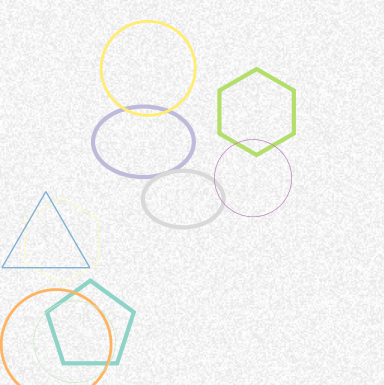[{"shape": "pentagon", "thickness": 3, "radius": 0.59, "center": [0.235, 0.152]}, {"shape": "hexagon", "thickness": 0.5, "radius": 0.56, "center": [0.16, 0.374]}, {"shape": "oval", "thickness": 3, "radius": 0.65, "center": [0.373, 0.632]}, {"shape": "triangle", "thickness": 1, "radius": 0.66, "center": [0.119, 0.371]}, {"shape": "circle", "thickness": 2, "radius": 0.71, "center": [0.146, 0.105]}, {"shape": "hexagon", "thickness": 3, "radius": 0.56, "center": [0.667, 0.709]}, {"shape": "oval", "thickness": 3, "radius": 0.52, "center": [0.476, 0.483]}, {"shape": "circle", "thickness": 0.5, "radius": 0.5, "center": [0.657, 0.537]}, {"shape": "circle", "thickness": 0.5, "radius": 0.53, "center": [0.194, 0.112]}, {"shape": "circle", "thickness": 2, "radius": 0.61, "center": [0.385, 0.822]}]